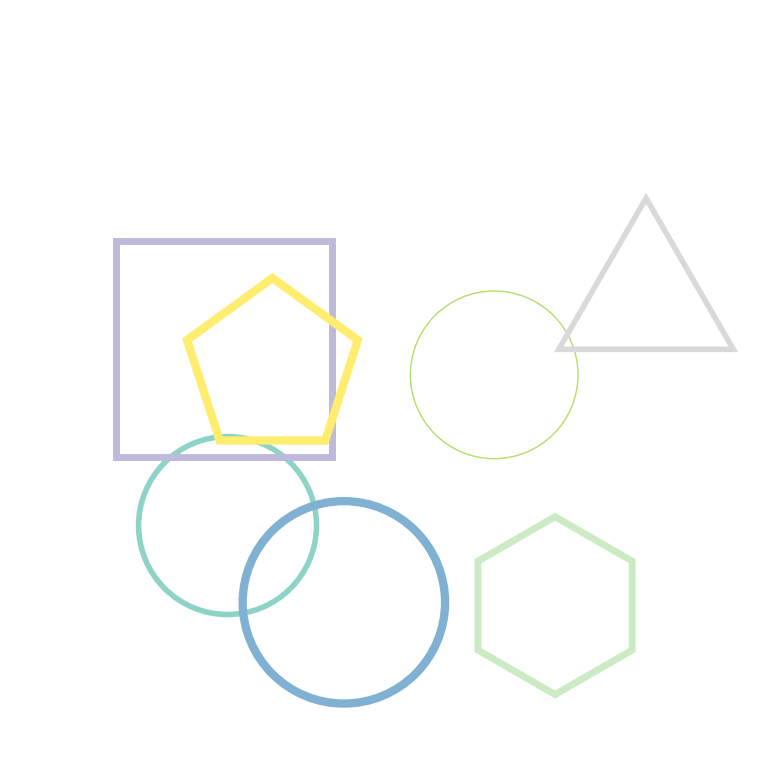[{"shape": "circle", "thickness": 2, "radius": 0.58, "center": [0.296, 0.317]}, {"shape": "square", "thickness": 2.5, "radius": 0.7, "center": [0.291, 0.547]}, {"shape": "circle", "thickness": 3, "radius": 0.66, "center": [0.447, 0.218]}, {"shape": "circle", "thickness": 0.5, "radius": 0.54, "center": [0.642, 0.513]}, {"shape": "triangle", "thickness": 2, "radius": 0.65, "center": [0.839, 0.612]}, {"shape": "hexagon", "thickness": 2.5, "radius": 0.58, "center": [0.721, 0.213]}, {"shape": "pentagon", "thickness": 3, "radius": 0.58, "center": [0.354, 0.522]}]